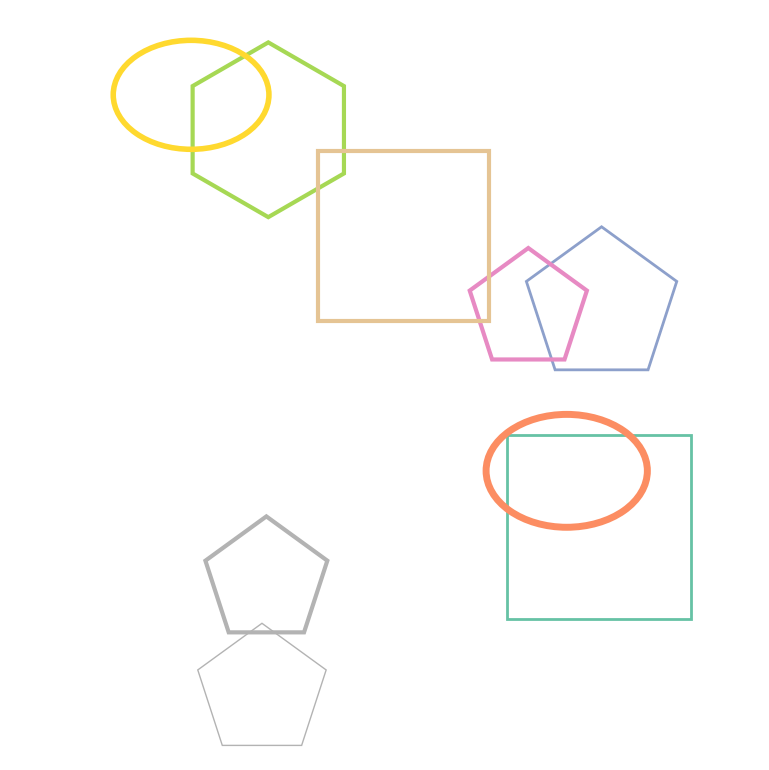[{"shape": "square", "thickness": 1, "radius": 0.6, "center": [0.778, 0.315]}, {"shape": "oval", "thickness": 2.5, "radius": 0.52, "center": [0.736, 0.389]}, {"shape": "pentagon", "thickness": 1, "radius": 0.51, "center": [0.781, 0.603]}, {"shape": "pentagon", "thickness": 1.5, "radius": 0.4, "center": [0.686, 0.598]}, {"shape": "hexagon", "thickness": 1.5, "radius": 0.57, "center": [0.348, 0.831]}, {"shape": "oval", "thickness": 2, "radius": 0.51, "center": [0.248, 0.877]}, {"shape": "square", "thickness": 1.5, "radius": 0.55, "center": [0.524, 0.693]}, {"shape": "pentagon", "thickness": 1.5, "radius": 0.42, "center": [0.346, 0.246]}, {"shape": "pentagon", "thickness": 0.5, "radius": 0.44, "center": [0.34, 0.103]}]